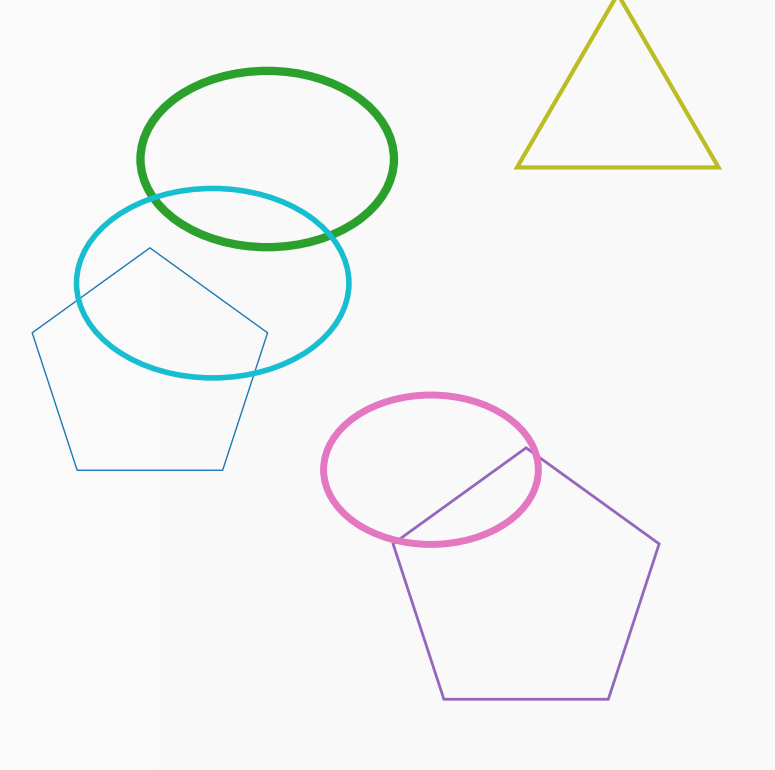[{"shape": "pentagon", "thickness": 0.5, "radius": 0.8, "center": [0.193, 0.518]}, {"shape": "oval", "thickness": 3, "radius": 0.82, "center": [0.345, 0.793]}, {"shape": "pentagon", "thickness": 1, "radius": 0.9, "center": [0.679, 0.238]}, {"shape": "oval", "thickness": 2.5, "radius": 0.69, "center": [0.556, 0.39]}, {"shape": "triangle", "thickness": 1.5, "radius": 0.75, "center": [0.797, 0.858]}, {"shape": "oval", "thickness": 2, "radius": 0.88, "center": [0.274, 0.632]}]